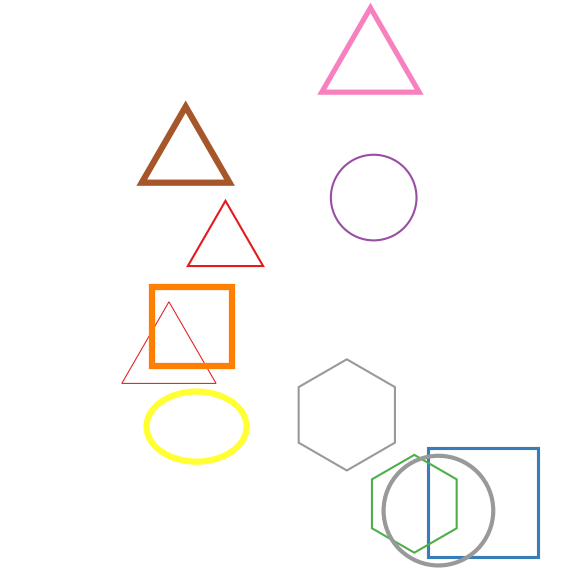[{"shape": "triangle", "thickness": 0.5, "radius": 0.47, "center": [0.293, 0.382]}, {"shape": "triangle", "thickness": 1, "radius": 0.38, "center": [0.39, 0.576]}, {"shape": "square", "thickness": 1.5, "radius": 0.47, "center": [0.836, 0.129]}, {"shape": "hexagon", "thickness": 1, "radius": 0.42, "center": [0.717, 0.127]}, {"shape": "circle", "thickness": 1, "radius": 0.37, "center": [0.647, 0.657]}, {"shape": "square", "thickness": 3, "radius": 0.34, "center": [0.333, 0.434]}, {"shape": "oval", "thickness": 3, "radius": 0.43, "center": [0.34, 0.26]}, {"shape": "triangle", "thickness": 3, "radius": 0.44, "center": [0.321, 0.727]}, {"shape": "triangle", "thickness": 2.5, "radius": 0.49, "center": [0.642, 0.888]}, {"shape": "hexagon", "thickness": 1, "radius": 0.48, "center": [0.601, 0.281]}, {"shape": "circle", "thickness": 2, "radius": 0.47, "center": [0.759, 0.115]}]